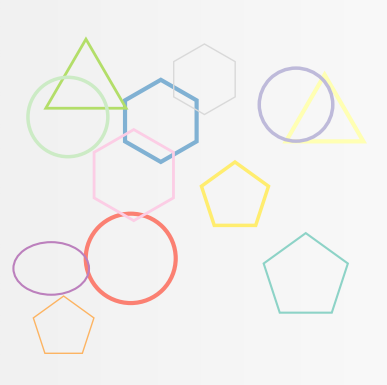[{"shape": "pentagon", "thickness": 1.5, "radius": 0.57, "center": [0.789, 0.28]}, {"shape": "triangle", "thickness": 3, "radius": 0.58, "center": [0.838, 0.69]}, {"shape": "circle", "thickness": 2.5, "radius": 0.47, "center": [0.764, 0.728]}, {"shape": "circle", "thickness": 3, "radius": 0.58, "center": [0.337, 0.329]}, {"shape": "hexagon", "thickness": 3, "radius": 0.53, "center": [0.415, 0.686]}, {"shape": "pentagon", "thickness": 1, "radius": 0.41, "center": [0.164, 0.149]}, {"shape": "triangle", "thickness": 2, "radius": 0.6, "center": [0.222, 0.779]}, {"shape": "hexagon", "thickness": 2, "radius": 0.59, "center": [0.345, 0.545]}, {"shape": "hexagon", "thickness": 1, "radius": 0.46, "center": [0.528, 0.794]}, {"shape": "oval", "thickness": 1.5, "radius": 0.49, "center": [0.132, 0.303]}, {"shape": "circle", "thickness": 2.5, "radius": 0.52, "center": [0.175, 0.696]}, {"shape": "pentagon", "thickness": 2.5, "radius": 0.45, "center": [0.606, 0.488]}]